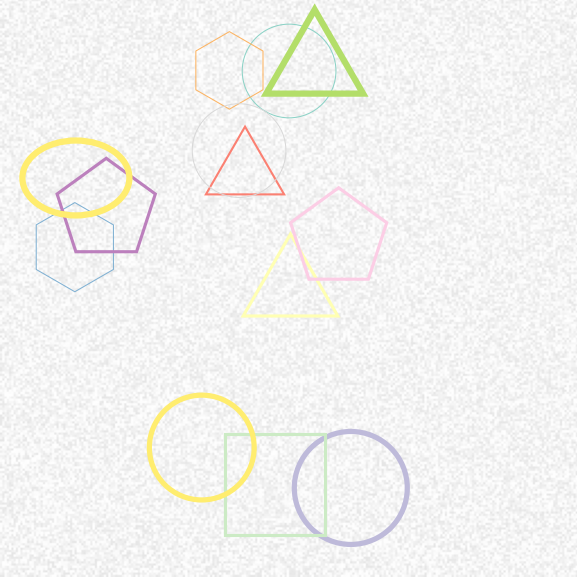[{"shape": "circle", "thickness": 0.5, "radius": 0.41, "center": [0.501, 0.876]}, {"shape": "triangle", "thickness": 1.5, "radius": 0.47, "center": [0.503, 0.499]}, {"shape": "circle", "thickness": 2.5, "radius": 0.49, "center": [0.607, 0.154]}, {"shape": "triangle", "thickness": 1, "radius": 0.39, "center": [0.424, 0.702]}, {"shape": "hexagon", "thickness": 0.5, "radius": 0.39, "center": [0.13, 0.571]}, {"shape": "hexagon", "thickness": 0.5, "radius": 0.34, "center": [0.397, 0.877]}, {"shape": "triangle", "thickness": 3, "radius": 0.48, "center": [0.545, 0.885]}, {"shape": "pentagon", "thickness": 1.5, "radius": 0.44, "center": [0.586, 0.586]}, {"shape": "circle", "thickness": 0.5, "radius": 0.41, "center": [0.414, 0.738]}, {"shape": "pentagon", "thickness": 1.5, "radius": 0.45, "center": [0.184, 0.636]}, {"shape": "square", "thickness": 1.5, "radius": 0.43, "center": [0.476, 0.16]}, {"shape": "oval", "thickness": 3, "radius": 0.46, "center": [0.131, 0.691]}, {"shape": "circle", "thickness": 2.5, "radius": 0.45, "center": [0.349, 0.224]}]